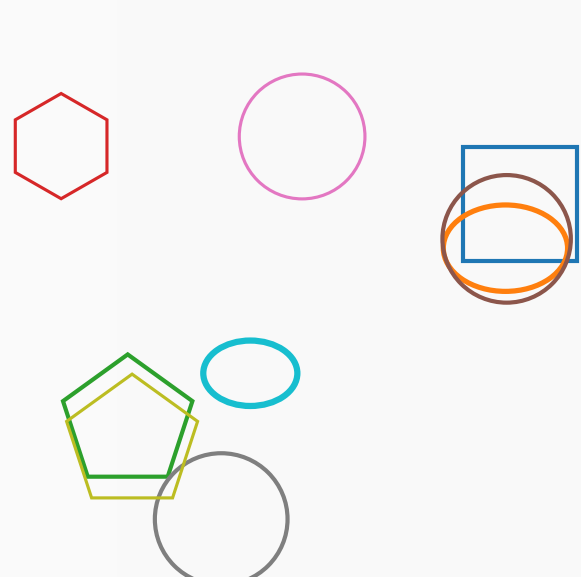[{"shape": "square", "thickness": 2, "radius": 0.49, "center": [0.894, 0.646]}, {"shape": "oval", "thickness": 2.5, "radius": 0.53, "center": [0.87, 0.569]}, {"shape": "pentagon", "thickness": 2, "radius": 0.59, "center": [0.22, 0.268]}, {"shape": "hexagon", "thickness": 1.5, "radius": 0.46, "center": [0.105, 0.746]}, {"shape": "circle", "thickness": 2, "radius": 0.55, "center": [0.872, 0.586]}, {"shape": "circle", "thickness": 1.5, "radius": 0.54, "center": [0.52, 0.763]}, {"shape": "circle", "thickness": 2, "radius": 0.57, "center": [0.381, 0.1]}, {"shape": "pentagon", "thickness": 1.5, "radius": 0.59, "center": [0.227, 0.233]}, {"shape": "oval", "thickness": 3, "radius": 0.4, "center": [0.431, 0.353]}]